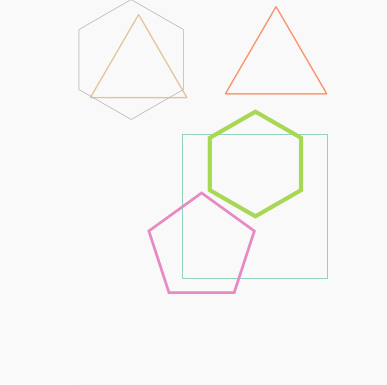[{"shape": "square", "thickness": 0.5, "radius": 0.93, "center": [0.657, 0.464]}, {"shape": "triangle", "thickness": 1, "radius": 0.76, "center": [0.712, 0.832]}, {"shape": "pentagon", "thickness": 2, "radius": 0.72, "center": [0.52, 0.356]}, {"shape": "hexagon", "thickness": 3, "radius": 0.68, "center": [0.659, 0.574]}, {"shape": "triangle", "thickness": 1, "radius": 0.72, "center": [0.358, 0.818]}, {"shape": "hexagon", "thickness": 0.5, "radius": 0.78, "center": [0.338, 0.845]}]